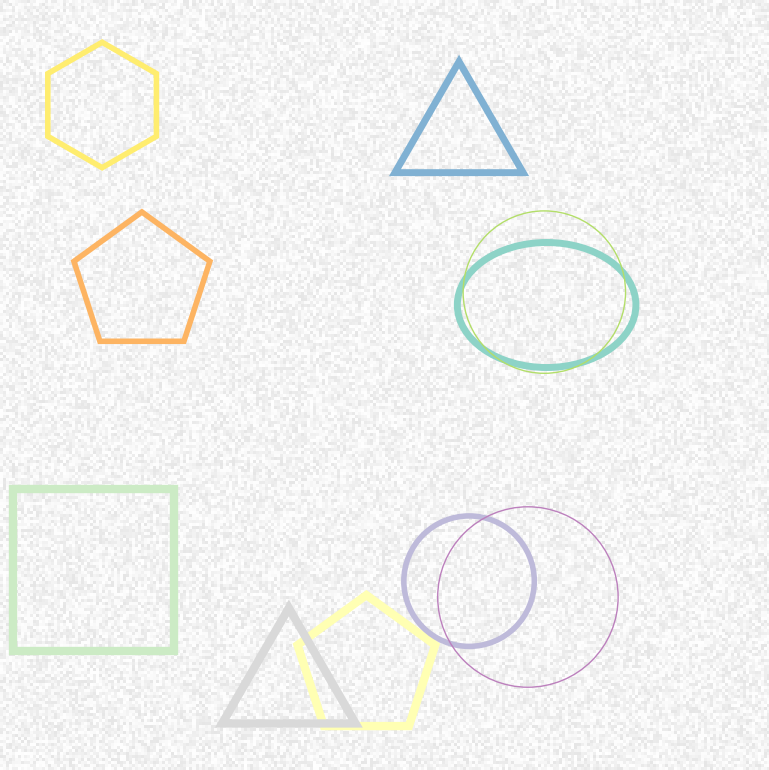[{"shape": "oval", "thickness": 2.5, "radius": 0.58, "center": [0.71, 0.604]}, {"shape": "pentagon", "thickness": 3, "radius": 0.47, "center": [0.476, 0.133]}, {"shape": "circle", "thickness": 2, "radius": 0.42, "center": [0.609, 0.245]}, {"shape": "triangle", "thickness": 2.5, "radius": 0.48, "center": [0.596, 0.824]}, {"shape": "pentagon", "thickness": 2, "radius": 0.46, "center": [0.184, 0.632]}, {"shape": "circle", "thickness": 0.5, "radius": 0.53, "center": [0.707, 0.621]}, {"shape": "triangle", "thickness": 3, "radius": 0.5, "center": [0.375, 0.11]}, {"shape": "circle", "thickness": 0.5, "radius": 0.59, "center": [0.686, 0.225]}, {"shape": "square", "thickness": 3, "radius": 0.52, "center": [0.122, 0.26]}, {"shape": "hexagon", "thickness": 2, "radius": 0.41, "center": [0.133, 0.864]}]